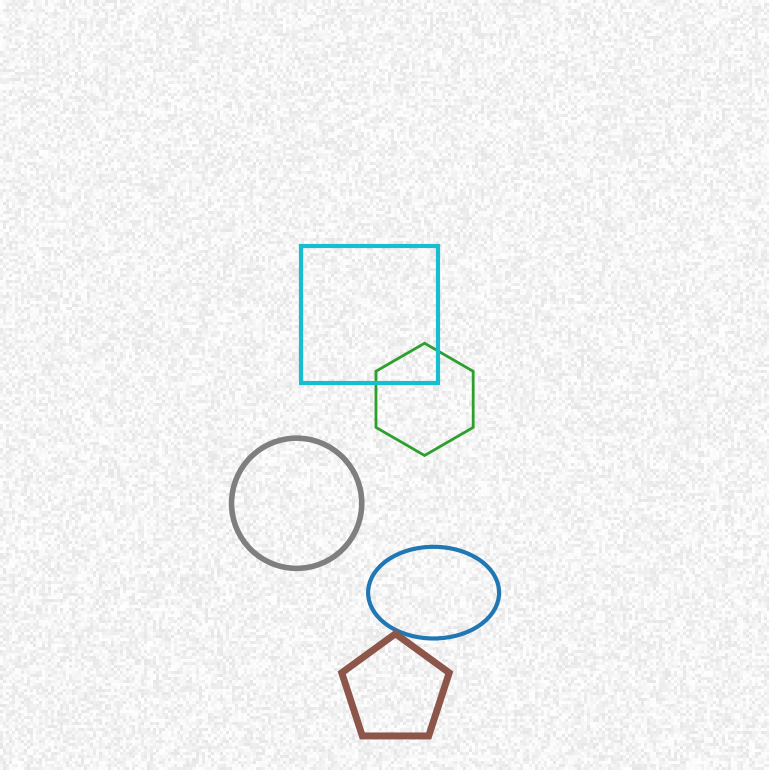[{"shape": "oval", "thickness": 1.5, "radius": 0.43, "center": [0.563, 0.23]}, {"shape": "hexagon", "thickness": 1, "radius": 0.36, "center": [0.551, 0.481]}, {"shape": "pentagon", "thickness": 2.5, "radius": 0.37, "center": [0.514, 0.104]}, {"shape": "circle", "thickness": 2, "radius": 0.42, "center": [0.385, 0.346]}, {"shape": "square", "thickness": 1.5, "radius": 0.44, "center": [0.48, 0.592]}]